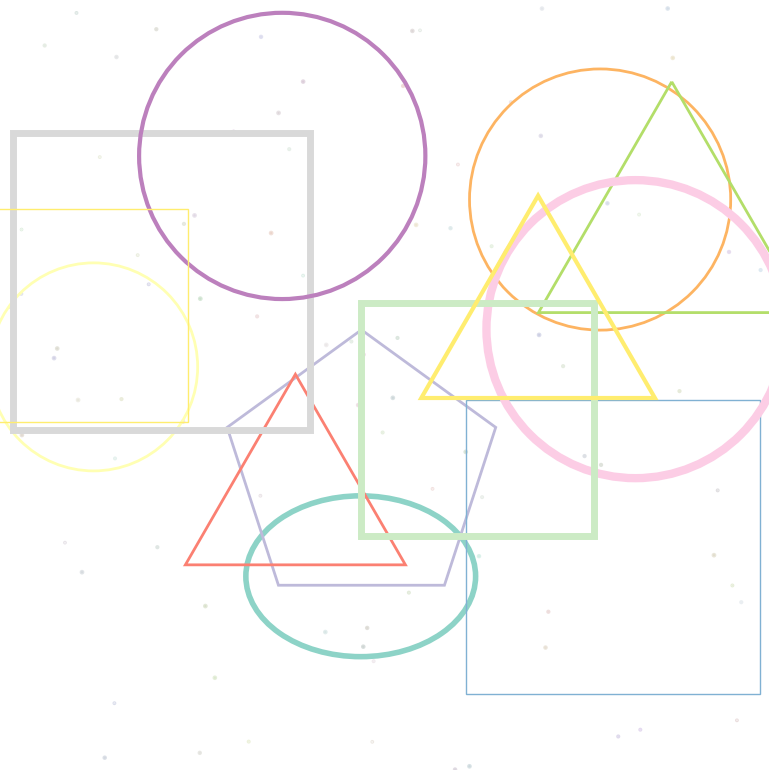[{"shape": "oval", "thickness": 2, "radius": 0.75, "center": [0.468, 0.252]}, {"shape": "circle", "thickness": 1, "radius": 0.68, "center": [0.122, 0.524]}, {"shape": "pentagon", "thickness": 1, "radius": 0.92, "center": [0.469, 0.388]}, {"shape": "triangle", "thickness": 1, "radius": 0.82, "center": [0.384, 0.349]}, {"shape": "square", "thickness": 0.5, "radius": 0.96, "center": [0.796, 0.29]}, {"shape": "circle", "thickness": 1, "radius": 0.85, "center": [0.779, 0.741]}, {"shape": "triangle", "thickness": 1, "radius": 1.0, "center": [0.872, 0.694]}, {"shape": "circle", "thickness": 3, "radius": 0.97, "center": [0.825, 0.573]}, {"shape": "square", "thickness": 2.5, "radius": 0.96, "center": [0.21, 0.634]}, {"shape": "circle", "thickness": 1.5, "radius": 0.93, "center": [0.367, 0.797]}, {"shape": "square", "thickness": 2.5, "radius": 0.76, "center": [0.62, 0.455]}, {"shape": "triangle", "thickness": 1.5, "radius": 0.88, "center": [0.699, 0.571]}, {"shape": "square", "thickness": 0.5, "radius": 0.69, "center": [0.106, 0.59]}]